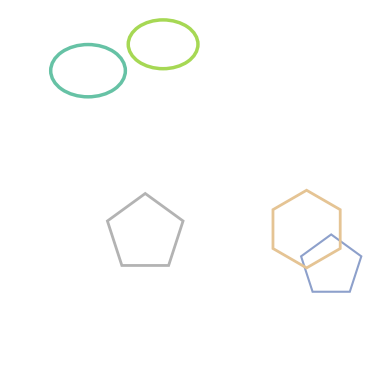[{"shape": "oval", "thickness": 2.5, "radius": 0.48, "center": [0.229, 0.816]}, {"shape": "pentagon", "thickness": 1.5, "radius": 0.41, "center": [0.86, 0.309]}, {"shape": "oval", "thickness": 2.5, "radius": 0.45, "center": [0.424, 0.885]}, {"shape": "hexagon", "thickness": 2, "radius": 0.5, "center": [0.796, 0.405]}, {"shape": "pentagon", "thickness": 2, "radius": 0.52, "center": [0.377, 0.394]}]